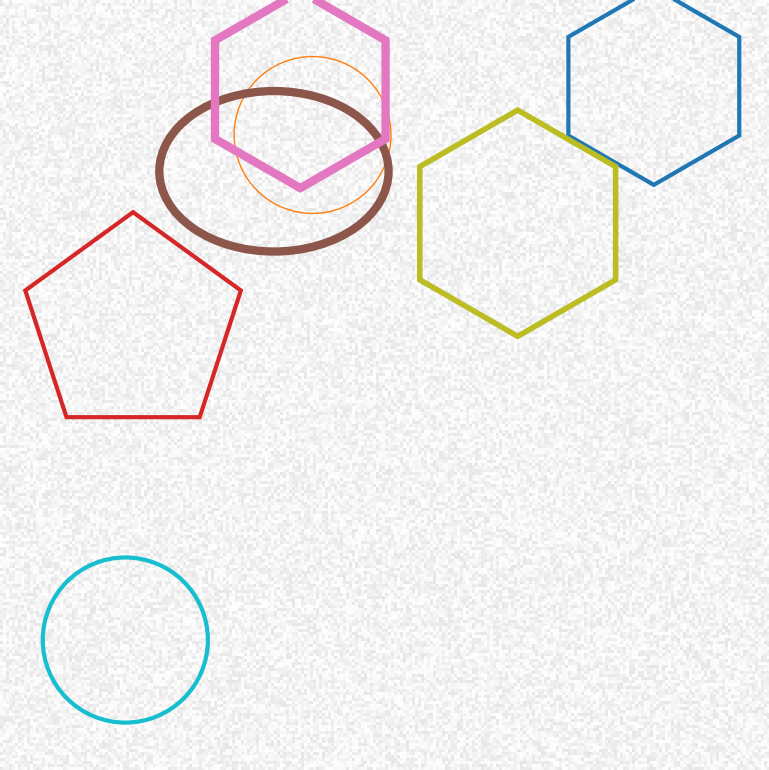[{"shape": "hexagon", "thickness": 1.5, "radius": 0.64, "center": [0.849, 0.888]}, {"shape": "circle", "thickness": 0.5, "radius": 0.51, "center": [0.406, 0.825]}, {"shape": "pentagon", "thickness": 1.5, "radius": 0.74, "center": [0.173, 0.577]}, {"shape": "oval", "thickness": 3, "radius": 0.74, "center": [0.356, 0.778]}, {"shape": "hexagon", "thickness": 3, "radius": 0.64, "center": [0.39, 0.884]}, {"shape": "hexagon", "thickness": 2, "radius": 0.73, "center": [0.672, 0.71]}, {"shape": "circle", "thickness": 1.5, "radius": 0.54, "center": [0.163, 0.169]}]